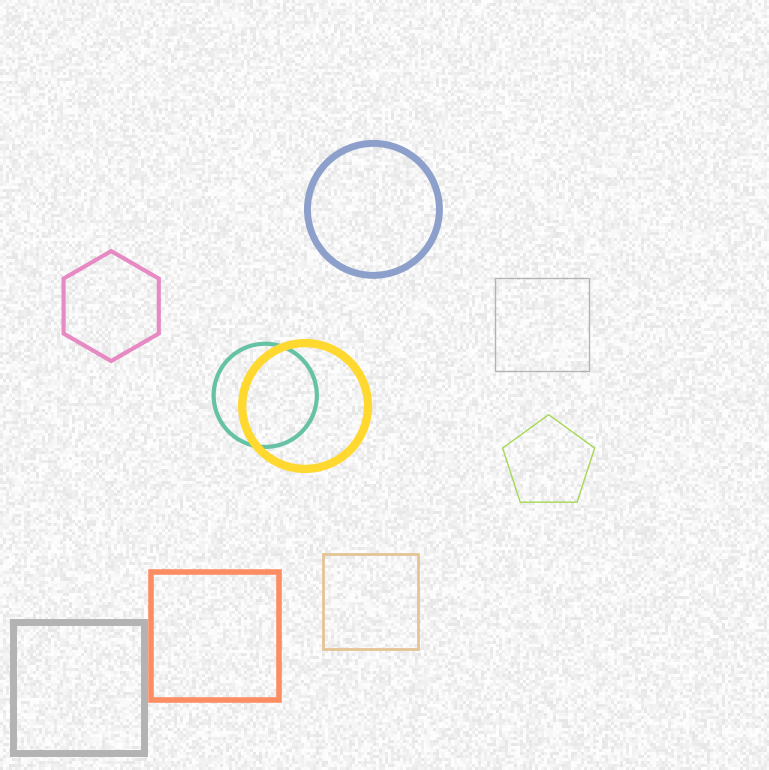[{"shape": "circle", "thickness": 1.5, "radius": 0.34, "center": [0.344, 0.487]}, {"shape": "square", "thickness": 2, "radius": 0.42, "center": [0.28, 0.174]}, {"shape": "circle", "thickness": 2.5, "radius": 0.43, "center": [0.485, 0.728]}, {"shape": "hexagon", "thickness": 1.5, "radius": 0.36, "center": [0.144, 0.603]}, {"shape": "pentagon", "thickness": 0.5, "radius": 0.31, "center": [0.713, 0.399]}, {"shape": "circle", "thickness": 3, "radius": 0.41, "center": [0.396, 0.473]}, {"shape": "square", "thickness": 1, "radius": 0.31, "center": [0.481, 0.219]}, {"shape": "square", "thickness": 2.5, "radius": 0.42, "center": [0.102, 0.107]}, {"shape": "square", "thickness": 0.5, "radius": 0.3, "center": [0.704, 0.579]}]